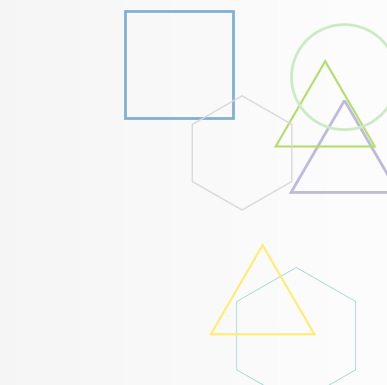[{"shape": "hexagon", "thickness": 0.5, "radius": 0.89, "center": [0.764, 0.128]}, {"shape": "triangle", "thickness": 2, "radius": 0.8, "center": [0.889, 0.58]}, {"shape": "square", "thickness": 2, "radius": 0.7, "center": [0.462, 0.832]}, {"shape": "triangle", "thickness": 1.5, "radius": 0.74, "center": [0.839, 0.693]}, {"shape": "hexagon", "thickness": 1, "radius": 0.74, "center": [0.625, 0.603]}, {"shape": "circle", "thickness": 2, "radius": 0.68, "center": [0.889, 0.8]}, {"shape": "triangle", "thickness": 1.5, "radius": 0.77, "center": [0.678, 0.209]}]